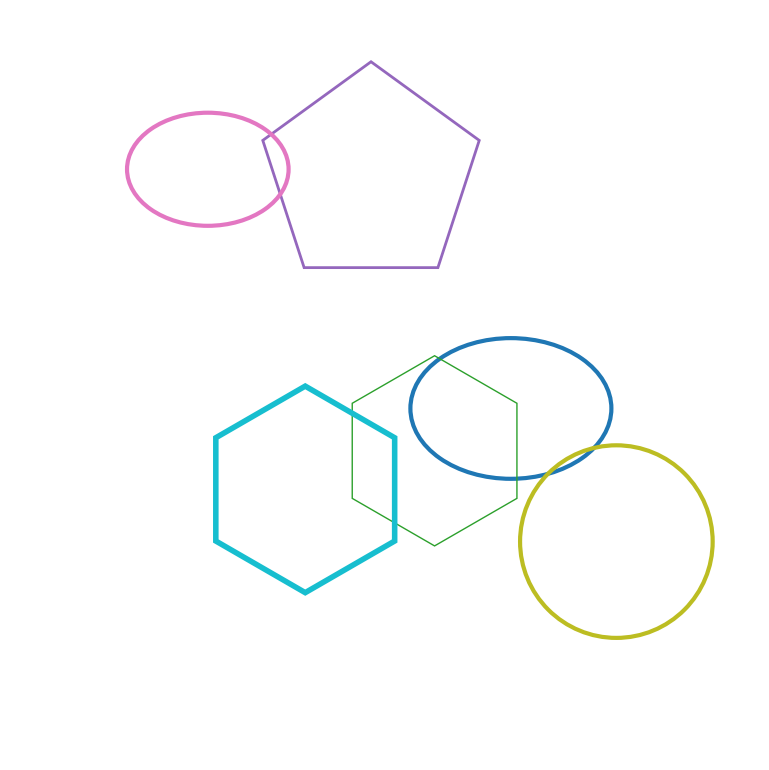[{"shape": "oval", "thickness": 1.5, "radius": 0.65, "center": [0.663, 0.47]}, {"shape": "hexagon", "thickness": 0.5, "radius": 0.62, "center": [0.564, 0.415]}, {"shape": "pentagon", "thickness": 1, "radius": 0.74, "center": [0.482, 0.772]}, {"shape": "oval", "thickness": 1.5, "radius": 0.52, "center": [0.27, 0.78]}, {"shape": "circle", "thickness": 1.5, "radius": 0.63, "center": [0.8, 0.297]}, {"shape": "hexagon", "thickness": 2, "radius": 0.67, "center": [0.396, 0.364]}]